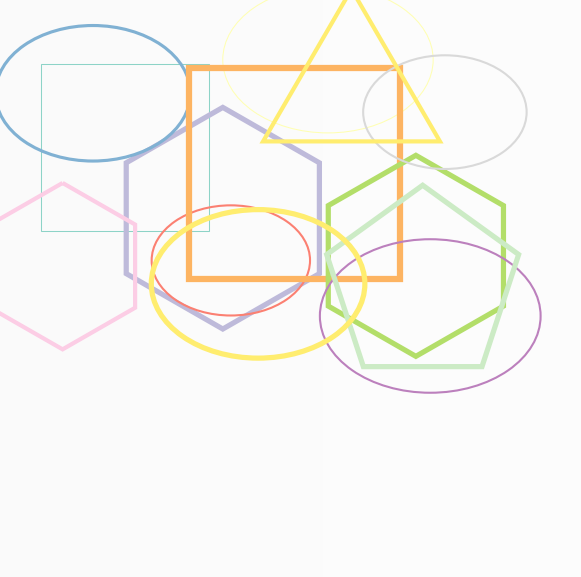[{"shape": "square", "thickness": 0.5, "radius": 0.72, "center": [0.215, 0.744]}, {"shape": "oval", "thickness": 0.5, "radius": 0.9, "center": [0.564, 0.896]}, {"shape": "hexagon", "thickness": 2.5, "radius": 0.96, "center": [0.383, 0.621]}, {"shape": "oval", "thickness": 1, "radius": 0.68, "center": [0.397, 0.548]}, {"shape": "oval", "thickness": 1.5, "radius": 0.84, "center": [0.16, 0.838]}, {"shape": "square", "thickness": 3, "radius": 0.91, "center": [0.507, 0.699]}, {"shape": "hexagon", "thickness": 2.5, "radius": 0.87, "center": [0.715, 0.556]}, {"shape": "hexagon", "thickness": 2, "radius": 0.72, "center": [0.108, 0.538]}, {"shape": "oval", "thickness": 1, "radius": 0.7, "center": [0.765, 0.805]}, {"shape": "oval", "thickness": 1, "radius": 0.95, "center": [0.74, 0.452]}, {"shape": "pentagon", "thickness": 2.5, "radius": 0.87, "center": [0.727, 0.505]}, {"shape": "oval", "thickness": 2.5, "radius": 0.92, "center": [0.444, 0.508]}, {"shape": "triangle", "thickness": 2, "radius": 0.88, "center": [0.605, 0.842]}]